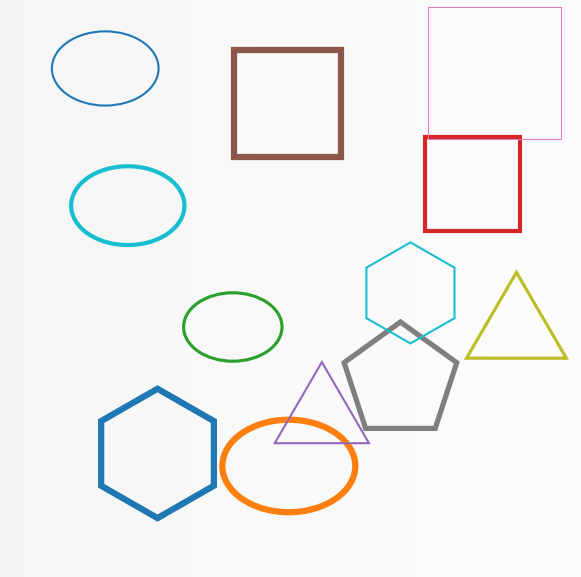[{"shape": "oval", "thickness": 1, "radius": 0.46, "center": [0.181, 0.881]}, {"shape": "hexagon", "thickness": 3, "radius": 0.56, "center": [0.271, 0.214]}, {"shape": "oval", "thickness": 3, "radius": 0.57, "center": [0.497, 0.192]}, {"shape": "oval", "thickness": 1.5, "radius": 0.42, "center": [0.401, 0.433]}, {"shape": "square", "thickness": 2, "radius": 0.41, "center": [0.813, 0.681]}, {"shape": "triangle", "thickness": 1, "radius": 0.47, "center": [0.554, 0.278]}, {"shape": "square", "thickness": 3, "radius": 0.46, "center": [0.494, 0.82]}, {"shape": "square", "thickness": 0.5, "radius": 0.57, "center": [0.851, 0.873]}, {"shape": "pentagon", "thickness": 2.5, "radius": 0.51, "center": [0.689, 0.34]}, {"shape": "triangle", "thickness": 1.5, "radius": 0.5, "center": [0.889, 0.428]}, {"shape": "oval", "thickness": 2, "radius": 0.49, "center": [0.22, 0.643]}, {"shape": "hexagon", "thickness": 1, "radius": 0.44, "center": [0.706, 0.492]}]